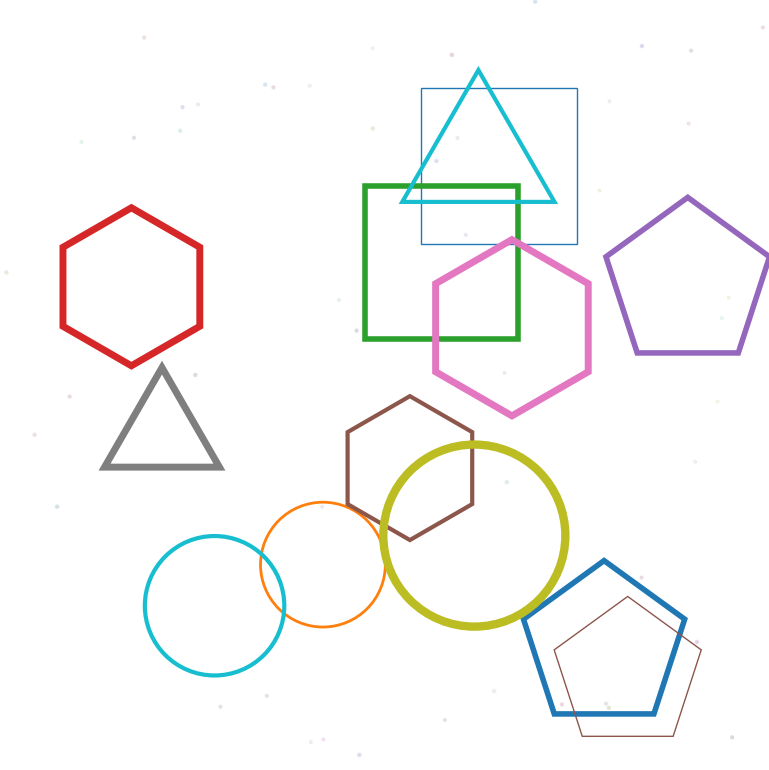[{"shape": "square", "thickness": 0.5, "radius": 0.51, "center": [0.648, 0.785]}, {"shape": "pentagon", "thickness": 2, "radius": 0.55, "center": [0.785, 0.162]}, {"shape": "circle", "thickness": 1, "radius": 0.41, "center": [0.419, 0.267]}, {"shape": "square", "thickness": 2, "radius": 0.5, "center": [0.573, 0.659]}, {"shape": "hexagon", "thickness": 2.5, "radius": 0.51, "center": [0.171, 0.628]}, {"shape": "pentagon", "thickness": 2, "radius": 0.56, "center": [0.893, 0.632]}, {"shape": "hexagon", "thickness": 1.5, "radius": 0.47, "center": [0.532, 0.392]}, {"shape": "pentagon", "thickness": 0.5, "radius": 0.5, "center": [0.815, 0.125]}, {"shape": "hexagon", "thickness": 2.5, "radius": 0.57, "center": [0.665, 0.574]}, {"shape": "triangle", "thickness": 2.5, "radius": 0.43, "center": [0.21, 0.436]}, {"shape": "circle", "thickness": 3, "radius": 0.59, "center": [0.616, 0.304]}, {"shape": "circle", "thickness": 1.5, "radius": 0.45, "center": [0.279, 0.213]}, {"shape": "triangle", "thickness": 1.5, "radius": 0.57, "center": [0.621, 0.795]}]